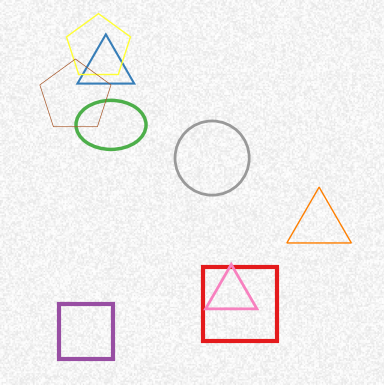[{"shape": "square", "thickness": 3, "radius": 0.48, "center": [0.624, 0.21]}, {"shape": "triangle", "thickness": 1.5, "radius": 0.43, "center": [0.275, 0.825]}, {"shape": "oval", "thickness": 2.5, "radius": 0.45, "center": [0.288, 0.676]}, {"shape": "square", "thickness": 3, "radius": 0.36, "center": [0.224, 0.138]}, {"shape": "triangle", "thickness": 1, "radius": 0.48, "center": [0.829, 0.417]}, {"shape": "pentagon", "thickness": 1, "radius": 0.44, "center": [0.256, 0.877]}, {"shape": "pentagon", "thickness": 0.5, "radius": 0.49, "center": [0.196, 0.75]}, {"shape": "triangle", "thickness": 2, "radius": 0.38, "center": [0.601, 0.236]}, {"shape": "circle", "thickness": 2, "radius": 0.48, "center": [0.551, 0.589]}]